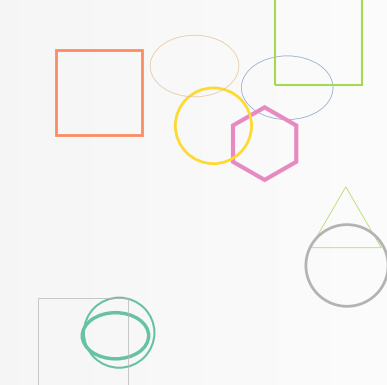[{"shape": "oval", "thickness": 2.5, "radius": 0.43, "center": [0.298, 0.128]}, {"shape": "circle", "thickness": 1.5, "radius": 0.45, "center": [0.307, 0.136]}, {"shape": "square", "thickness": 2, "radius": 0.55, "center": [0.256, 0.759]}, {"shape": "oval", "thickness": 0.5, "radius": 0.59, "center": [0.741, 0.772]}, {"shape": "hexagon", "thickness": 3, "radius": 0.47, "center": [0.683, 0.627]}, {"shape": "triangle", "thickness": 0.5, "radius": 0.53, "center": [0.892, 0.409]}, {"shape": "square", "thickness": 1.5, "radius": 0.56, "center": [0.822, 0.891]}, {"shape": "circle", "thickness": 2, "radius": 0.49, "center": [0.551, 0.673]}, {"shape": "oval", "thickness": 0.5, "radius": 0.57, "center": [0.502, 0.829]}, {"shape": "square", "thickness": 0.5, "radius": 0.58, "center": [0.214, 0.11]}, {"shape": "circle", "thickness": 2, "radius": 0.53, "center": [0.896, 0.31]}]